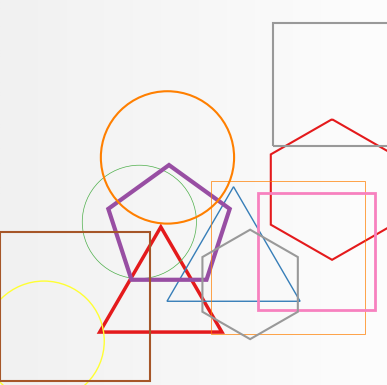[{"shape": "triangle", "thickness": 2.5, "radius": 0.91, "center": [0.415, 0.229]}, {"shape": "hexagon", "thickness": 1.5, "radius": 0.91, "center": [0.857, 0.508]}, {"shape": "triangle", "thickness": 1, "radius": 0.99, "center": [0.603, 0.317]}, {"shape": "circle", "thickness": 0.5, "radius": 0.74, "center": [0.36, 0.424]}, {"shape": "pentagon", "thickness": 3, "radius": 0.82, "center": [0.436, 0.407]}, {"shape": "square", "thickness": 0.5, "radius": 0.99, "center": [0.744, 0.33]}, {"shape": "circle", "thickness": 1.5, "radius": 0.86, "center": [0.432, 0.591]}, {"shape": "circle", "thickness": 1, "radius": 0.78, "center": [0.113, 0.114]}, {"shape": "square", "thickness": 1.5, "radius": 0.97, "center": [0.193, 0.204]}, {"shape": "square", "thickness": 2, "radius": 0.76, "center": [0.817, 0.347]}, {"shape": "square", "thickness": 1.5, "radius": 0.8, "center": [0.864, 0.78]}, {"shape": "hexagon", "thickness": 1.5, "radius": 0.71, "center": [0.645, 0.261]}]